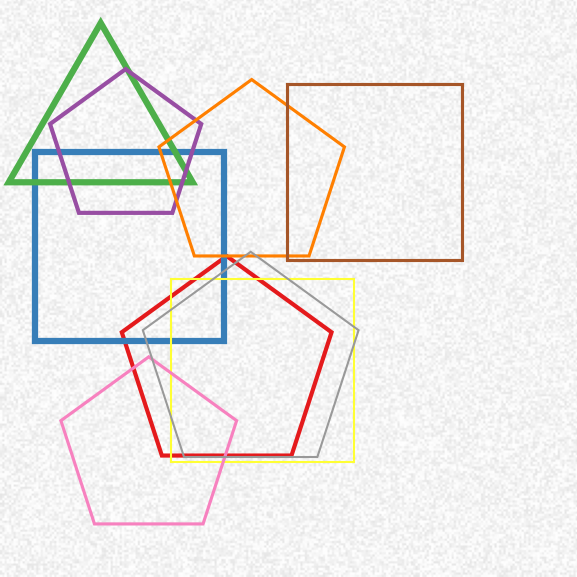[{"shape": "pentagon", "thickness": 2, "radius": 0.95, "center": [0.393, 0.365]}, {"shape": "square", "thickness": 3, "radius": 0.82, "center": [0.224, 0.573]}, {"shape": "triangle", "thickness": 3, "radius": 0.92, "center": [0.174, 0.775]}, {"shape": "pentagon", "thickness": 2, "radius": 0.69, "center": [0.218, 0.742]}, {"shape": "pentagon", "thickness": 1.5, "radius": 0.84, "center": [0.436, 0.693]}, {"shape": "square", "thickness": 1, "radius": 0.79, "center": [0.454, 0.357]}, {"shape": "square", "thickness": 1.5, "radius": 0.76, "center": [0.648, 0.701]}, {"shape": "pentagon", "thickness": 1.5, "radius": 0.8, "center": [0.258, 0.221]}, {"shape": "pentagon", "thickness": 1, "radius": 0.98, "center": [0.434, 0.367]}]